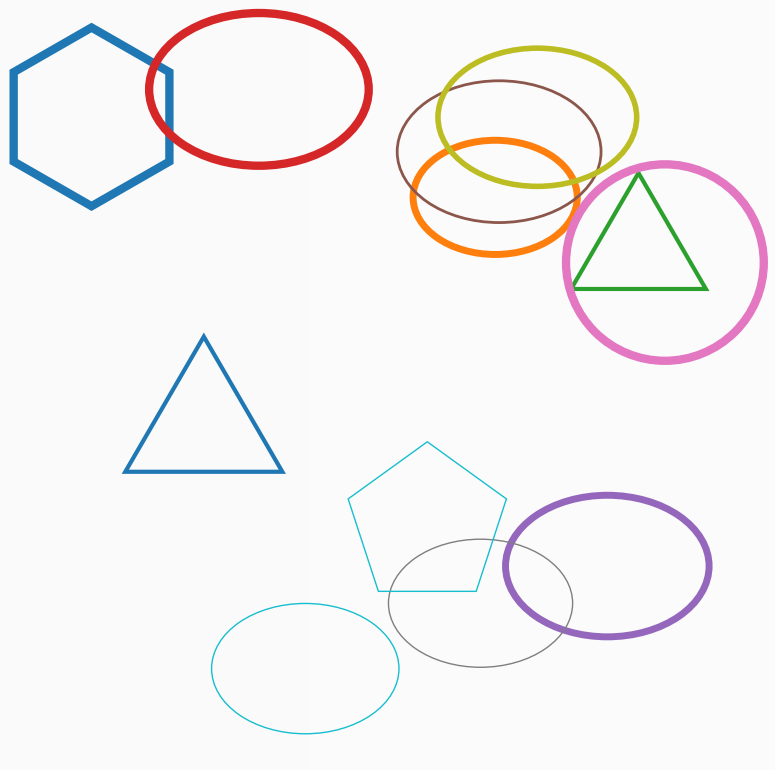[{"shape": "hexagon", "thickness": 3, "radius": 0.58, "center": [0.118, 0.848]}, {"shape": "triangle", "thickness": 1.5, "radius": 0.58, "center": [0.263, 0.446]}, {"shape": "oval", "thickness": 2.5, "radius": 0.53, "center": [0.639, 0.744]}, {"shape": "triangle", "thickness": 1.5, "radius": 0.5, "center": [0.824, 0.675]}, {"shape": "oval", "thickness": 3, "radius": 0.71, "center": [0.334, 0.884]}, {"shape": "oval", "thickness": 2.5, "radius": 0.66, "center": [0.784, 0.265]}, {"shape": "oval", "thickness": 1, "radius": 0.66, "center": [0.644, 0.803]}, {"shape": "circle", "thickness": 3, "radius": 0.64, "center": [0.858, 0.659]}, {"shape": "oval", "thickness": 0.5, "radius": 0.59, "center": [0.62, 0.217]}, {"shape": "oval", "thickness": 2, "radius": 0.64, "center": [0.693, 0.848]}, {"shape": "oval", "thickness": 0.5, "radius": 0.6, "center": [0.394, 0.132]}, {"shape": "pentagon", "thickness": 0.5, "radius": 0.54, "center": [0.551, 0.319]}]